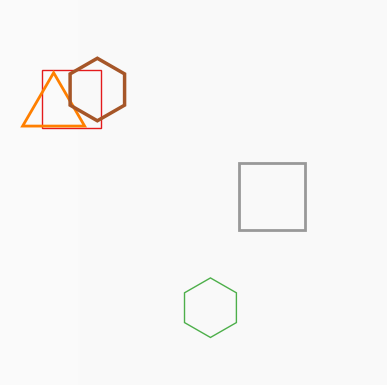[{"shape": "square", "thickness": 1, "radius": 0.38, "center": [0.185, 0.742]}, {"shape": "hexagon", "thickness": 1, "radius": 0.39, "center": [0.543, 0.201]}, {"shape": "triangle", "thickness": 2, "radius": 0.46, "center": [0.138, 0.719]}, {"shape": "hexagon", "thickness": 2.5, "radius": 0.41, "center": [0.251, 0.767]}, {"shape": "square", "thickness": 2, "radius": 0.43, "center": [0.702, 0.49]}]